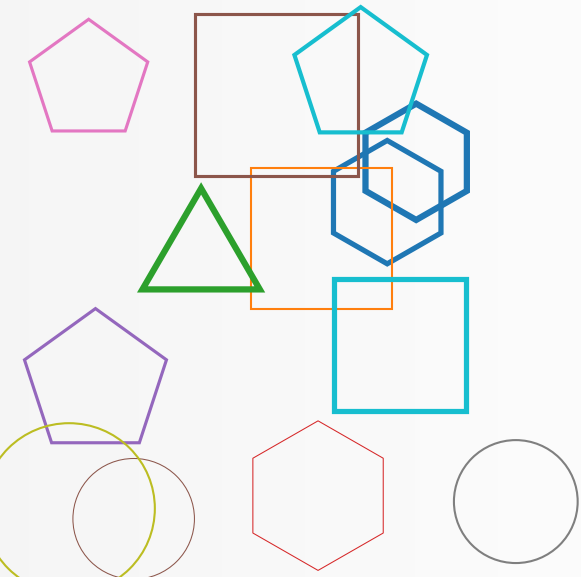[{"shape": "hexagon", "thickness": 2.5, "radius": 0.53, "center": [0.666, 0.649]}, {"shape": "hexagon", "thickness": 3, "radius": 0.5, "center": [0.716, 0.719]}, {"shape": "square", "thickness": 1, "radius": 0.61, "center": [0.553, 0.586]}, {"shape": "triangle", "thickness": 3, "radius": 0.58, "center": [0.346, 0.556]}, {"shape": "hexagon", "thickness": 0.5, "radius": 0.65, "center": [0.547, 0.141]}, {"shape": "pentagon", "thickness": 1.5, "radius": 0.64, "center": [0.164, 0.336]}, {"shape": "square", "thickness": 1.5, "radius": 0.7, "center": [0.476, 0.835]}, {"shape": "circle", "thickness": 0.5, "radius": 0.52, "center": [0.23, 0.101]}, {"shape": "pentagon", "thickness": 1.5, "radius": 0.53, "center": [0.153, 0.859]}, {"shape": "circle", "thickness": 1, "radius": 0.53, "center": [0.887, 0.131]}, {"shape": "circle", "thickness": 1, "radius": 0.74, "center": [0.119, 0.119]}, {"shape": "square", "thickness": 2.5, "radius": 0.57, "center": [0.688, 0.402]}, {"shape": "pentagon", "thickness": 2, "radius": 0.6, "center": [0.621, 0.867]}]